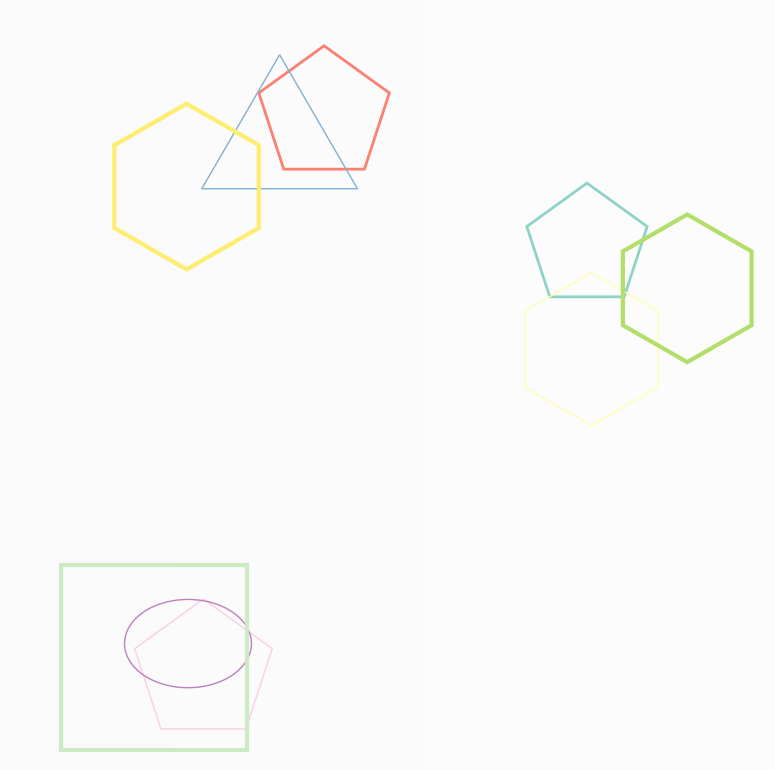[{"shape": "pentagon", "thickness": 1, "radius": 0.41, "center": [0.757, 0.681]}, {"shape": "hexagon", "thickness": 0.5, "radius": 0.5, "center": [0.763, 0.547]}, {"shape": "pentagon", "thickness": 1, "radius": 0.44, "center": [0.418, 0.852]}, {"shape": "triangle", "thickness": 0.5, "radius": 0.58, "center": [0.361, 0.813]}, {"shape": "hexagon", "thickness": 1.5, "radius": 0.48, "center": [0.887, 0.626]}, {"shape": "pentagon", "thickness": 0.5, "radius": 0.47, "center": [0.263, 0.129]}, {"shape": "oval", "thickness": 0.5, "radius": 0.41, "center": [0.243, 0.164]}, {"shape": "square", "thickness": 1.5, "radius": 0.6, "center": [0.199, 0.146]}, {"shape": "hexagon", "thickness": 1.5, "radius": 0.54, "center": [0.241, 0.758]}]